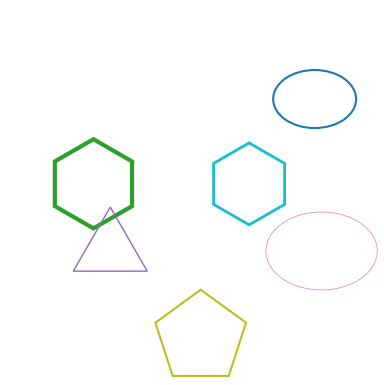[{"shape": "oval", "thickness": 1.5, "radius": 0.54, "center": [0.817, 0.743]}, {"shape": "hexagon", "thickness": 3, "radius": 0.58, "center": [0.243, 0.523]}, {"shape": "triangle", "thickness": 1, "radius": 0.55, "center": [0.286, 0.351]}, {"shape": "oval", "thickness": 0.5, "radius": 0.72, "center": [0.835, 0.348]}, {"shape": "pentagon", "thickness": 1.5, "radius": 0.62, "center": [0.521, 0.124]}, {"shape": "hexagon", "thickness": 2, "radius": 0.53, "center": [0.647, 0.522]}]